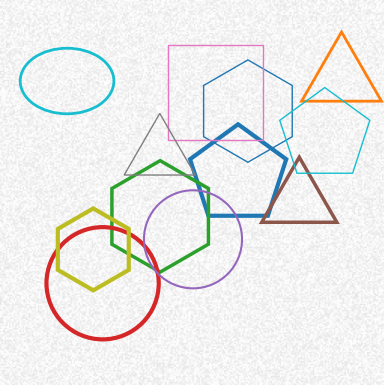[{"shape": "hexagon", "thickness": 1, "radius": 0.66, "center": [0.644, 0.711]}, {"shape": "pentagon", "thickness": 3, "radius": 0.66, "center": [0.619, 0.546]}, {"shape": "triangle", "thickness": 2, "radius": 0.6, "center": [0.887, 0.797]}, {"shape": "hexagon", "thickness": 2.5, "radius": 0.72, "center": [0.416, 0.438]}, {"shape": "circle", "thickness": 3, "radius": 0.73, "center": [0.267, 0.264]}, {"shape": "circle", "thickness": 1.5, "radius": 0.64, "center": [0.501, 0.378]}, {"shape": "triangle", "thickness": 2.5, "radius": 0.56, "center": [0.777, 0.479]}, {"shape": "square", "thickness": 1, "radius": 0.62, "center": [0.56, 0.759]}, {"shape": "triangle", "thickness": 1, "radius": 0.53, "center": [0.415, 0.599]}, {"shape": "hexagon", "thickness": 3, "radius": 0.53, "center": [0.242, 0.352]}, {"shape": "pentagon", "thickness": 1, "radius": 0.61, "center": [0.844, 0.65]}, {"shape": "oval", "thickness": 2, "radius": 0.61, "center": [0.174, 0.79]}]